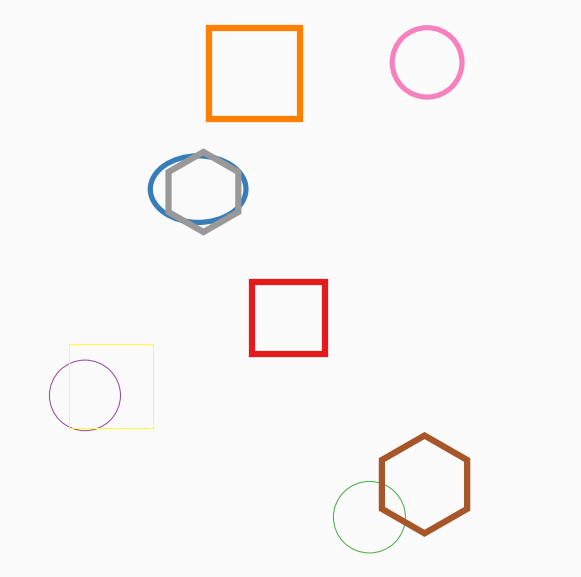[{"shape": "square", "thickness": 3, "radius": 0.31, "center": [0.496, 0.449]}, {"shape": "oval", "thickness": 2.5, "radius": 0.41, "center": [0.341, 0.672]}, {"shape": "circle", "thickness": 0.5, "radius": 0.31, "center": [0.636, 0.104]}, {"shape": "circle", "thickness": 0.5, "radius": 0.31, "center": [0.146, 0.314]}, {"shape": "square", "thickness": 3, "radius": 0.39, "center": [0.438, 0.872]}, {"shape": "square", "thickness": 0.5, "radius": 0.36, "center": [0.191, 0.331]}, {"shape": "hexagon", "thickness": 3, "radius": 0.42, "center": [0.73, 0.16]}, {"shape": "circle", "thickness": 2.5, "radius": 0.3, "center": [0.735, 0.891]}, {"shape": "hexagon", "thickness": 3, "radius": 0.35, "center": [0.35, 0.667]}]